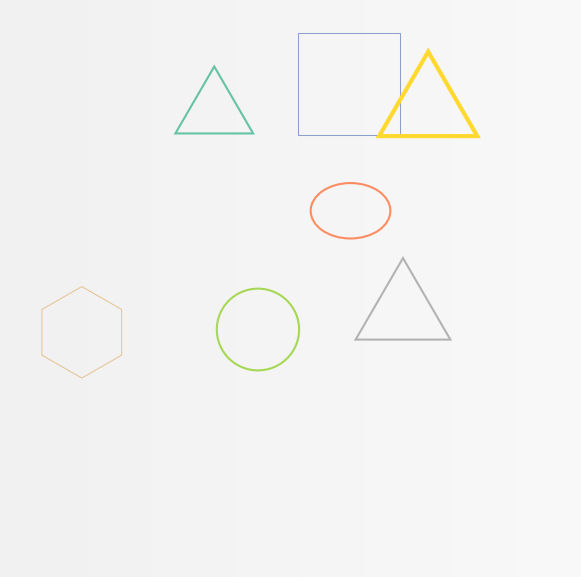[{"shape": "triangle", "thickness": 1, "radius": 0.39, "center": [0.369, 0.807]}, {"shape": "oval", "thickness": 1, "radius": 0.34, "center": [0.603, 0.634]}, {"shape": "square", "thickness": 0.5, "radius": 0.44, "center": [0.6, 0.853]}, {"shape": "circle", "thickness": 1, "radius": 0.35, "center": [0.444, 0.429]}, {"shape": "triangle", "thickness": 2, "radius": 0.49, "center": [0.737, 0.812]}, {"shape": "hexagon", "thickness": 0.5, "radius": 0.4, "center": [0.141, 0.424]}, {"shape": "triangle", "thickness": 1, "radius": 0.47, "center": [0.693, 0.458]}]